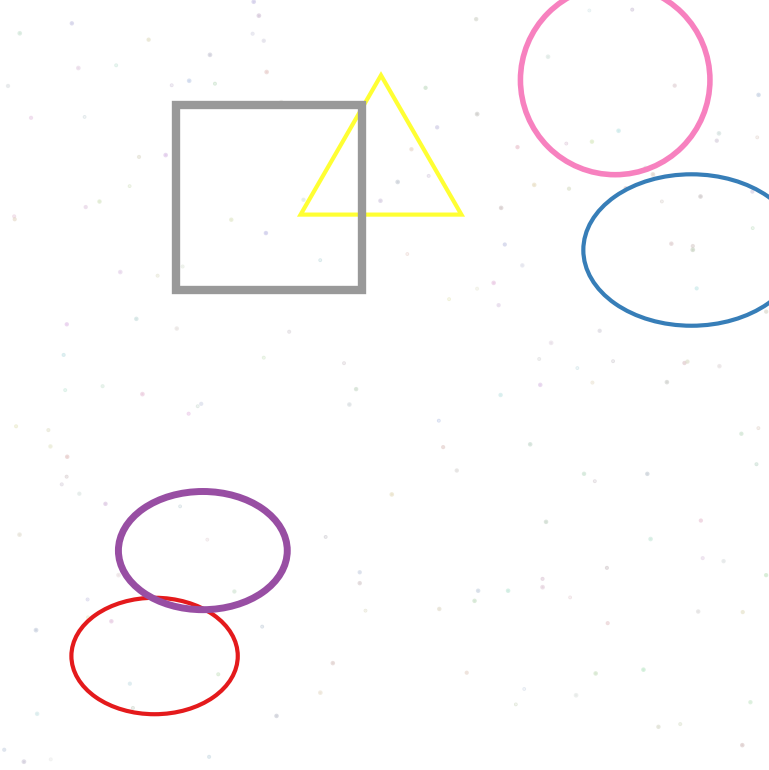[{"shape": "oval", "thickness": 1.5, "radius": 0.54, "center": [0.201, 0.148]}, {"shape": "oval", "thickness": 1.5, "radius": 0.7, "center": [0.898, 0.675]}, {"shape": "oval", "thickness": 2.5, "radius": 0.55, "center": [0.263, 0.285]}, {"shape": "triangle", "thickness": 1.5, "radius": 0.6, "center": [0.495, 0.782]}, {"shape": "circle", "thickness": 2, "radius": 0.62, "center": [0.799, 0.896]}, {"shape": "square", "thickness": 3, "radius": 0.6, "center": [0.349, 0.744]}]